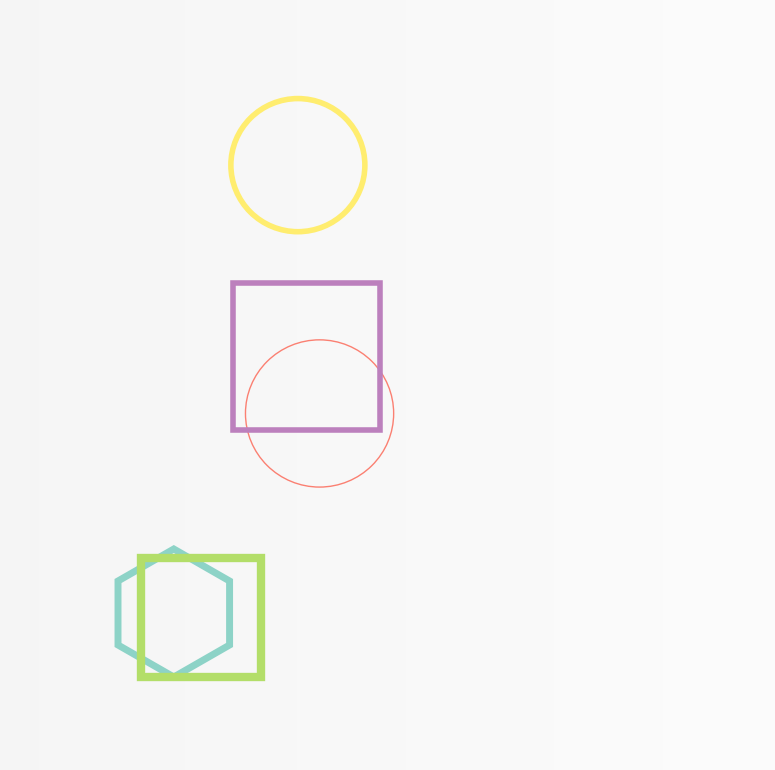[{"shape": "hexagon", "thickness": 2.5, "radius": 0.42, "center": [0.224, 0.204]}, {"shape": "circle", "thickness": 0.5, "radius": 0.48, "center": [0.412, 0.463]}, {"shape": "square", "thickness": 3, "radius": 0.39, "center": [0.259, 0.198]}, {"shape": "square", "thickness": 2, "radius": 0.48, "center": [0.395, 0.537]}, {"shape": "circle", "thickness": 2, "radius": 0.43, "center": [0.384, 0.786]}]